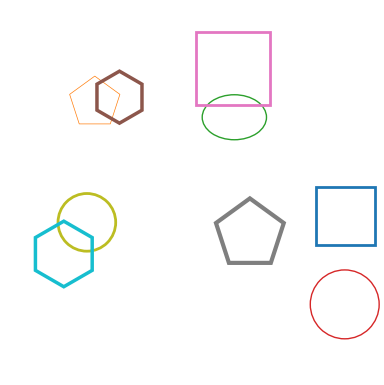[{"shape": "square", "thickness": 2, "radius": 0.38, "center": [0.897, 0.438]}, {"shape": "pentagon", "thickness": 0.5, "radius": 0.34, "center": [0.246, 0.734]}, {"shape": "oval", "thickness": 1, "radius": 0.42, "center": [0.609, 0.695]}, {"shape": "circle", "thickness": 1, "radius": 0.45, "center": [0.895, 0.209]}, {"shape": "hexagon", "thickness": 2.5, "radius": 0.34, "center": [0.31, 0.748]}, {"shape": "square", "thickness": 2, "radius": 0.47, "center": [0.605, 0.823]}, {"shape": "pentagon", "thickness": 3, "radius": 0.46, "center": [0.649, 0.392]}, {"shape": "circle", "thickness": 2, "radius": 0.37, "center": [0.226, 0.422]}, {"shape": "hexagon", "thickness": 2.5, "radius": 0.43, "center": [0.166, 0.34]}]